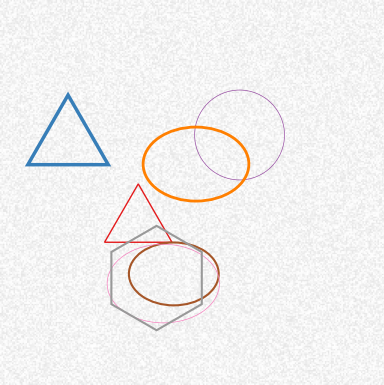[{"shape": "triangle", "thickness": 1, "radius": 0.51, "center": [0.359, 0.421]}, {"shape": "triangle", "thickness": 2.5, "radius": 0.6, "center": [0.177, 0.633]}, {"shape": "circle", "thickness": 0.5, "radius": 0.58, "center": [0.622, 0.649]}, {"shape": "oval", "thickness": 2, "radius": 0.69, "center": [0.509, 0.574]}, {"shape": "oval", "thickness": 1.5, "radius": 0.58, "center": [0.451, 0.288]}, {"shape": "oval", "thickness": 0.5, "radius": 0.73, "center": [0.424, 0.263]}, {"shape": "hexagon", "thickness": 1.5, "radius": 0.68, "center": [0.407, 0.278]}]